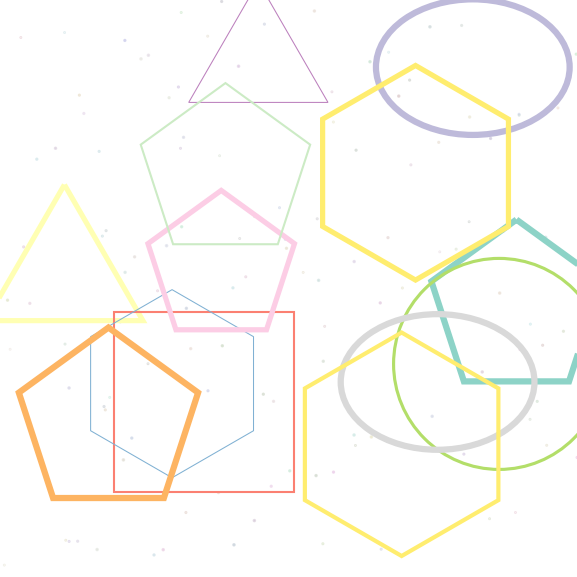[{"shape": "pentagon", "thickness": 3, "radius": 0.77, "center": [0.894, 0.464]}, {"shape": "triangle", "thickness": 2.5, "radius": 0.78, "center": [0.112, 0.522]}, {"shape": "oval", "thickness": 3, "radius": 0.84, "center": [0.819, 0.883]}, {"shape": "square", "thickness": 1, "radius": 0.78, "center": [0.353, 0.304]}, {"shape": "hexagon", "thickness": 0.5, "radius": 0.81, "center": [0.298, 0.335]}, {"shape": "pentagon", "thickness": 3, "radius": 0.82, "center": [0.188, 0.269]}, {"shape": "circle", "thickness": 1.5, "radius": 0.91, "center": [0.864, 0.369]}, {"shape": "pentagon", "thickness": 2.5, "radius": 0.67, "center": [0.383, 0.536]}, {"shape": "oval", "thickness": 3, "radius": 0.84, "center": [0.758, 0.338]}, {"shape": "triangle", "thickness": 0.5, "radius": 0.7, "center": [0.447, 0.891]}, {"shape": "pentagon", "thickness": 1, "radius": 0.77, "center": [0.39, 0.701]}, {"shape": "hexagon", "thickness": 2.5, "radius": 0.93, "center": [0.72, 0.7]}, {"shape": "hexagon", "thickness": 2, "radius": 0.97, "center": [0.695, 0.23]}]